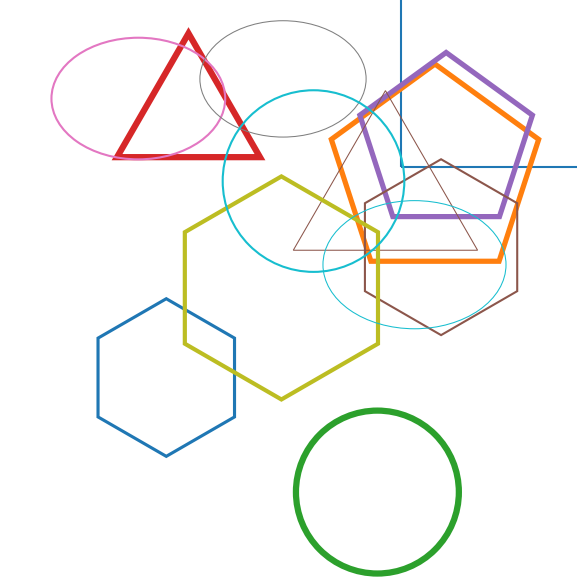[{"shape": "square", "thickness": 1, "radius": 0.88, "center": [0.871, 0.885]}, {"shape": "hexagon", "thickness": 1.5, "radius": 0.68, "center": [0.288, 0.345]}, {"shape": "pentagon", "thickness": 2.5, "radius": 0.94, "center": [0.753, 0.699]}, {"shape": "circle", "thickness": 3, "radius": 0.71, "center": [0.654, 0.147]}, {"shape": "triangle", "thickness": 3, "radius": 0.71, "center": [0.326, 0.798]}, {"shape": "pentagon", "thickness": 2.5, "radius": 0.79, "center": [0.773, 0.751]}, {"shape": "hexagon", "thickness": 1, "radius": 0.76, "center": [0.764, 0.571]}, {"shape": "triangle", "thickness": 0.5, "radius": 0.92, "center": [0.667, 0.658]}, {"shape": "oval", "thickness": 1, "radius": 0.75, "center": [0.24, 0.828]}, {"shape": "oval", "thickness": 0.5, "radius": 0.72, "center": [0.49, 0.863]}, {"shape": "hexagon", "thickness": 2, "radius": 0.97, "center": [0.487, 0.501]}, {"shape": "oval", "thickness": 0.5, "radius": 0.79, "center": [0.718, 0.541]}, {"shape": "circle", "thickness": 1, "radius": 0.79, "center": [0.543, 0.686]}]